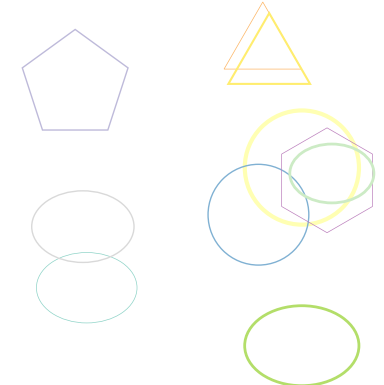[{"shape": "oval", "thickness": 0.5, "radius": 0.65, "center": [0.225, 0.253]}, {"shape": "circle", "thickness": 3, "radius": 0.74, "center": [0.784, 0.565]}, {"shape": "pentagon", "thickness": 1, "radius": 0.72, "center": [0.195, 0.779]}, {"shape": "circle", "thickness": 1, "radius": 0.65, "center": [0.671, 0.442]}, {"shape": "triangle", "thickness": 0.5, "radius": 0.58, "center": [0.683, 0.879]}, {"shape": "oval", "thickness": 2, "radius": 0.74, "center": [0.784, 0.102]}, {"shape": "oval", "thickness": 1, "radius": 0.66, "center": [0.215, 0.411]}, {"shape": "hexagon", "thickness": 0.5, "radius": 0.68, "center": [0.85, 0.532]}, {"shape": "oval", "thickness": 2, "radius": 0.55, "center": [0.862, 0.549]}, {"shape": "triangle", "thickness": 1.5, "radius": 0.61, "center": [0.699, 0.843]}]